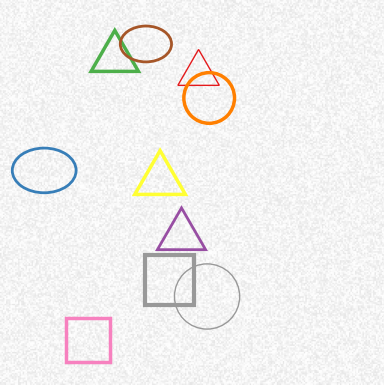[{"shape": "triangle", "thickness": 1, "radius": 0.31, "center": [0.516, 0.809]}, {"shape": "oval", "thickness": 2, "radius": 0.41, "center": [0.115, 0.557]}, {"shape": "triangle", "thickness": 2.5, "radius": 0.35, "center": [0.298, 0.85]}, {"shape": "triangle", "thickness": 2, "radius": 0.36, "center": [0.471, 0.388]}, {"shape": "circle", "thickness": 2.5, "radius": 0.33, "center": [0.543, 0.746]}, {"shape": "triangle", "thickness": 2.5, "radius": 0.38, "center": [0.416, 0.533]}, {"shape": "oval", "thickness": 2, "radius": 0.33, "center": [0.379, 0.886]}, {"shape": "square", "thickness": 2.5, "radius": 0.29, "center": [0.229, 0.117]}, {"shape": "circle", "thickness": 1, "radius": 0.42, "center": [0.538, 0.23]}, {"shape": "square", "thickness": 3, "radius": 0.32, "center": [0.44, 0.272]}]